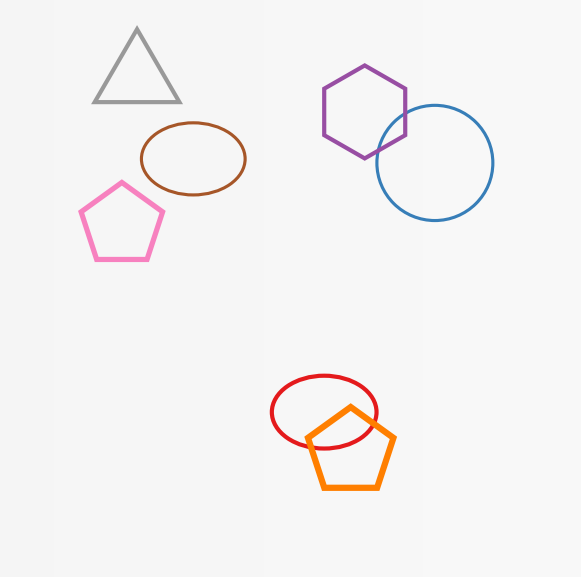[{"shape": "oval", "thickness": 2, "radius": 0.45, "center": [0.558, 0.285]}, {"shape": "circle", "thickness": 1.5, "radius": 0.5, "center": [0.748, 0.717]}, {"shape": "hexagon", "thickness": 2, "radius": 0.4, "center": [0.627, 0.805]}, {"shape": "pentagon", "thickness": 3, "radius": 0.39, "center": [0.603, 0.217]}, {"shape": "oval", "thickness": 1.5, "radius": 0.45, "center": [0.333, 0.724]}, {"shape": "pentagon", "thickness": 2.5, "radius": 0.37, "center": [0.21, 0.609]}, {"shape": "triangle", "thickness": 2, "radius": 0.42, "center": [0.236, 0.864]}]